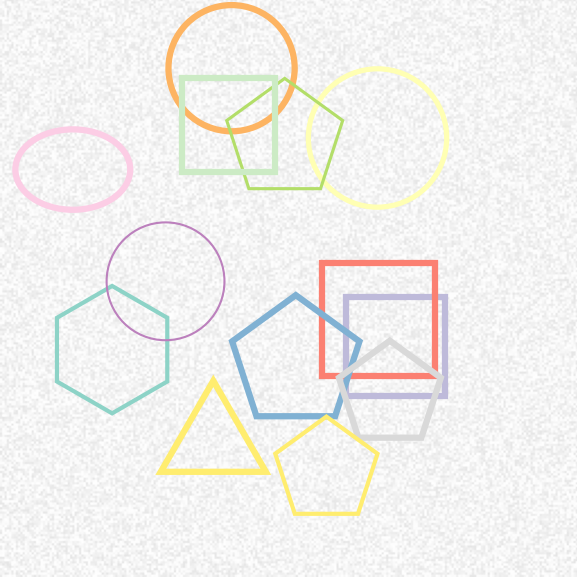[{"shape": "hexagon", "thickness": 2, "radius": 0.55, "center": [0.194, 0.394]}, {"shape": "circle", "thickness": 2.5, "radius": 0.6, "center": [0.654, 0.76]}, {"shape": "square", "thickness": 3, "radius": 0.43, "center": [0.685, 0.398]}, {"shape": "square", "thickness": 3, "radius": 0.49, "center": [0.655, 0.446]}, {"shape": "pentagon", "thickness": 3, "radius": 0.58, "center": [0.512, 0.372]}, {"shape": "circle", "thickness": 3, "radius": 0.55, "center": [0.401, 0.881]}, {"shape": "pentagon", "thickness": 1.5, "radius": 0.53, "center": [0.493, 0.758]}, {"shape": "oval", "thickness": 3, "radius": 0.5, "center": [0.126, 0.706]}, {"shape": "pentagon", "thickness": 3, "radius": 0.46, "center": [0.675, 0.316]}, {"shape": "circle", "thickness": 1, "radius": 0.51, "center": [0.287, 0.512]}, {"shape": "square", "thickness": 3, "radius": 0.4, "center": [0.396, 0.782]}, {"shape": "triangle", "thickness": 3, "radius": 0.53, "center": [0.369, 0.235]}, {"shape": "pentagon", "thickness": 2, "radius": 0.47, "center": [0.565, 0.185]}]